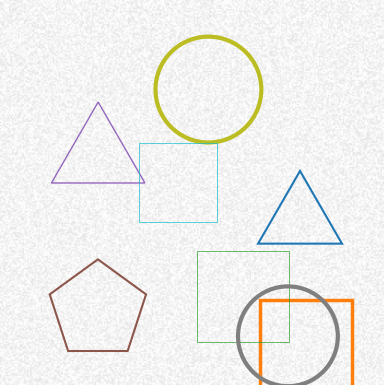[{"shape": "triangle", "thickness": 1.5, "radius": 0.63, "center": [0.779, 0.43]}, {"shape": "square", "thickness": 2.5, "radius": 0.6, "center": [0.795, 0.103]}, {"shape": "square", "thickness": 0.5, "radius": 0.6, "center": [0.632, 0.23]}, {"shape": "triangle", "thickness": 1, "radius": 0.7, "center": [0.255, 0.595]}, {"shape": "pentagon", "thickness": 1.5, "radius": 0.66, "center": [0.254, 0.195]}, {"shape": "circle", "thickness": 3, "radius": 0.65, "center": [0.748, 0.127]}, {"shape": "circle", "thickness": 3, "radius": 0.69, "center": [0.541, 0.767]}, {"shape": "square", "thickness": 0.5, "radius": 0.51, "center": [0.462, 0.527]}]